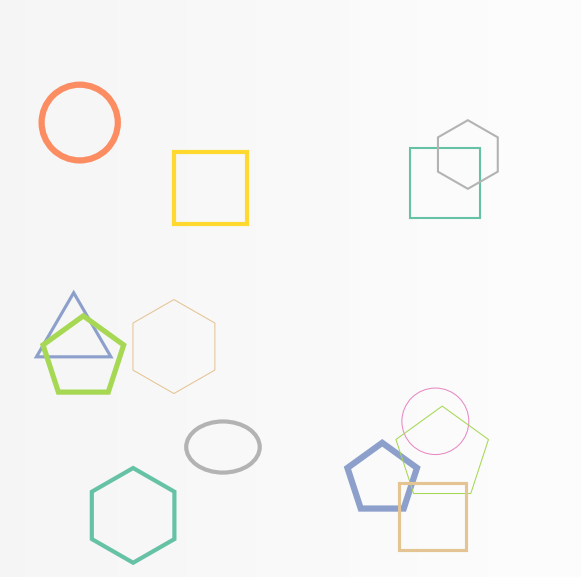[{"shape": "hexagon", "thickness": 2, "radius": 0.41, "center": [0.229, 0.107]}, {"shape": "square", "thickness": 1, "radius": 0.3, "center": [0.766, 0.683]}, {"shape": "circle", "thickness": 3, "radius": 0.33, "center": [0.137, 0.787]}, {"shape": "triangle", "thickness": 1.5, "radius": 0.37, "center": [0.127, 0.418]}, {"shape": "pentagon", "thickness": 3, "radius": 0.31, "center": [0.658, 0.169]}, {"shape": "circle", "thickness": 0.5, "radius": 0.29, "center": [0.749, 0.27]}, {"shape": "pentagon", "thickness": 0.5, "radius": 0.42, "center": [0.761, 0.212]}, {"shape": "pentagon", "thickness": 2.5, "radius": 0.36, "center": [0.143, 0.379]}, {"shape": "square", "thickness": 2, "radius": 0.31, "center": [0.362, 0.674]}, {"shape": "square", "thickness": 1.5, "radius": 0.29, "center": [0.743, 0.105]}, {"shape": "hexagon", "thickness": 0.5, "radius": 0.41, "center": [0.299, 0.399]}, {"shape": "oval", "thickness": 2, "radius": 0.32, "center": [0.384, 0.225]}, {"shape": "hexagon", "thickness": 1, "radius": 0.3, "center": [0.805, 0.732]}]